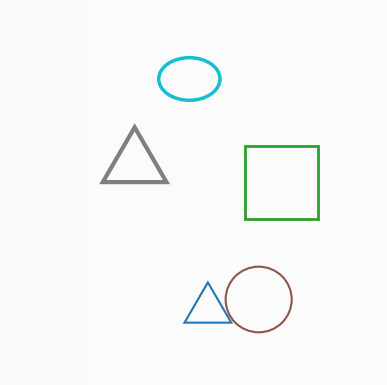[{"shape": "triangle", "thickness": 1.5, "radius": 0.35, "center": [0.536, 0.197]}, {"shape": "square", "thickness": 2, "radius": 0.47, "center": [0.726, 0.525]}, {"shape": "circle", "thickness": 1.5, "radius": 0.43, "center": [0.668, 0.222]}, {"shape": "triangle", "thickness": 3, "radius": 0.47, "center": [0.348, 0.574]}, {"shape": "oval", "thickness": 2.5, "radius": 0.4, "center": [0.489, 0.795]}]